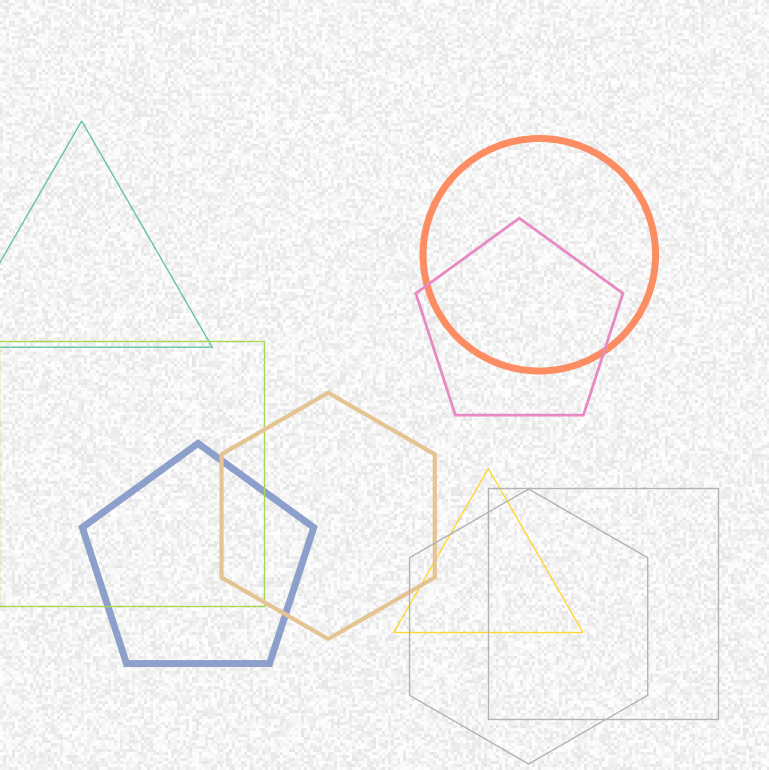[{"shape": "triangle", "thickness": 0.5, "radius": 0.98, "center": [0.106, 0.647]}, {"shape": "circle", "thickness": 2.5, "radius": 0.75, "center": [0.7, 0.669]}, {"shape": "pentagon", "thickness": 2.5, "radius": 0.79, "center": [0.257, 0.266]}, {"shape": "pentagon", "thickness": 1, "radius": 0.71, "center": [0.675, 0.575]}, {"shape": "square", "thickness": 0.5, "radius": 0.86, "center": [0.171, 0.385]}, {"shape": "triangle", "thickness": 0.5, "radius": 0.71, "center": [0.634, 0.25]}, {"shape": "hexagon", "thickness": 1.5, "radius": 0.8, "center": [0.426, 0.33]}, {"shape": "hexagon", "thickness": 0.5, "radius": 0.89, "center": [0.687, 0.186]}, {"shape": "square", "thickness": 0.5, "radius": 0.75, "center": [0.783, 0.216]}]